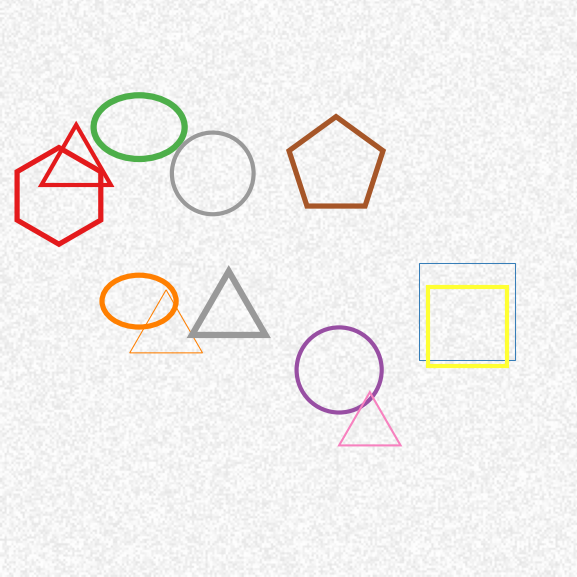[{"shape": "triangle", "thickness": 2, "radius": 0.35, "center": [0.132, 0.714]}, {"shape": "hexagon", "thickness": 2.5, "radius": 0.42, "center": [0.102, 0.66]}, {"shape": "square", "thickness": 0.5, "radius": 0.42, "center": [0.808, 0.46]}, {"shape": "oval", "thickness": 3, "radius": 0.39, "center": [0.241, 0.779]}, {"shape": "circle", "thickness": 2, "radius": 0.37, "center": [0.587, 0.358]}, {"shape": "oval", "thickness": 2.5, "radius": 0.32, "center": [0.241, 0.478]}, {"shape": "triangle", "thickness": 0.5, "radius": 0.36, "center": [0.288, 0.424]}, {"shape": "square", "thickness": 2, "radius": 0.34, "center": [0.809, 0.434]}, {"shape": "pentagon", "thickness": 2.5, "radius": 0.43, "center": [0.582, 0.712]}, {"shape": "triangle", "thickness": 1, "radius": 0.31, "center": [0.64, 0.259]}, {"shape": "circle", "thickness": 2, "radius": 0.35, "center": [0.368, 0.699]}, {"shape": "triangle", "thickness": 3, "radius": 0.37, "center": [0.396, 0.456]}]